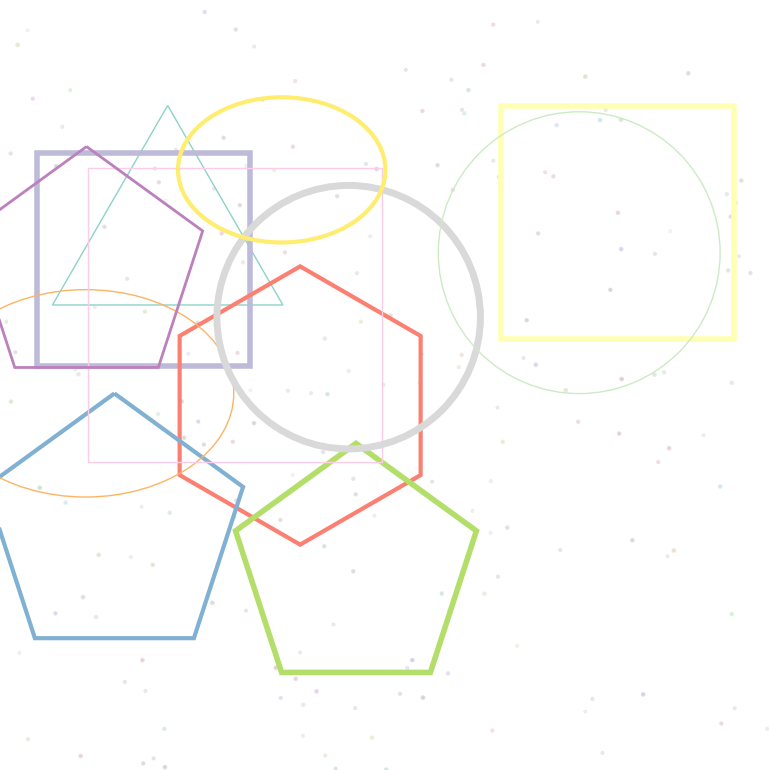[{"shape": "triangle", "thickness": 0.5, "radius": 0.86, "center": [0.218, 0.69]}, {"shape": "square", "thickness": 2, "radius": 0.76, "center": [0.802, 0.711]}, {"shape": "square", "thickness": 2, "radius": 0.69, "center": [0.187, 0.663]}, {"shape": "hexagon", "thickness": 1.5, "radius": 0.9, "center": [0.39, 0.473]}, {"shape": "pentagon", "thickness": 1.5, "radius": 0.88, "center": [0.149, 0.313]}, {"shape": "oval", "thickness": 0.5, "radius": 0.96, "center": [0.111, 0.489]}, {"shape": "pentagon", "thickness": 2, "radius": 0.82, "center": [0.462, 0.26]}, {"shape": "square", "thickness": 0.5, "radius": 0.96, "center": [0.305, 0.591]}, {"shape": "circle", "thickness": 2.5, "radius": 0.86, "center": [0.453, 0.588]}, {"shape": "pentagon", "thickness": 1, "radius": 0.79, "center": [0.112, 0.651]}, {"shape": "circle", "thickness": 0.5, "radius": 0.91, "center": [0.752, 0.672]}, {"shape": "oval", "thickness": 1.5, "radius": 0.67, "center": [0.366, 0.779]}]